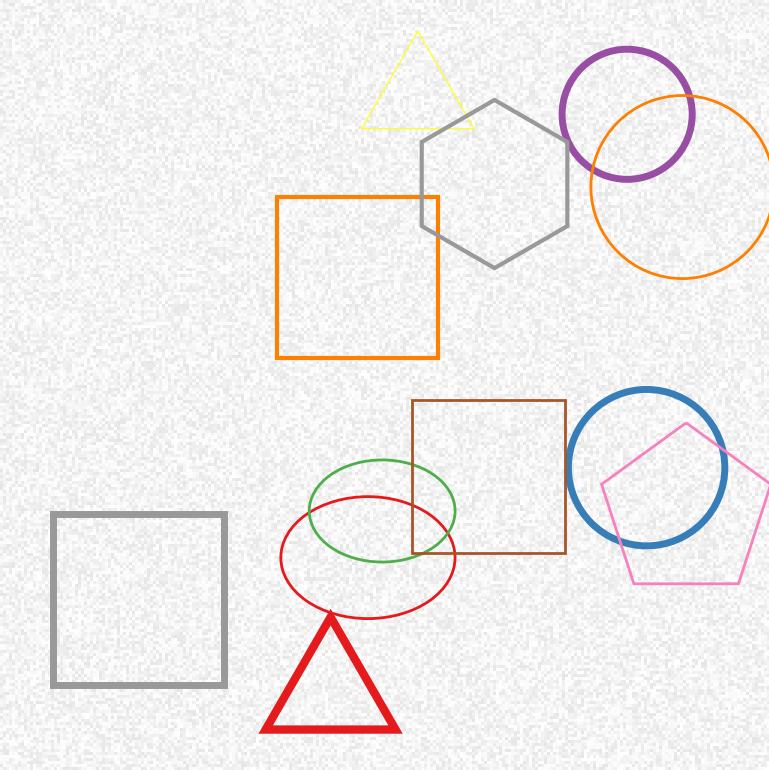[{"shape": "oval", "thickness": 1, "radius": 0.57, "center": [0.478, 0.276]}, {"shape": "triangle", "thickness": 3, "radius": 0.49, "center": [0.429, 0.101]}, {"shape": "circle", "thickness": 2.5, "radius": 0.51, "center": [0.84, 0.393]}, {"shape": "oval", "thickness": 1, "radius": 0.47, "center": [0.496, 0.336]}, {"shape": "circle", "thickness": 2.5, "radius": 0.42, "center": [0.814, 0.852]}, {"shape": "square", "thickness": 1.5, "radius": 0.52, "center": [0.464, 0.639]}, {"shape": "circle", "thickness": 1, "radius": 0.59, "center": [0.886, 0.757]}, {"shape": "triangle", "thickness": 0.5, "radius": 0.42, "center": [0.543, 0.875]}, {"shape": "square", "thickness": 1, "radius": 0.5, "center": [0.635, 0.381]}, {"shape": "pentagon", "thickness": 1, "radius": 0.58, "center": [0.891, 0.335]}, {"shape": "hexagon", "thickness": 1.5, "radius": 0.55, "center": [0.642, 0.761]}, {"shape": "square", "thickness": 2.5, "radius": 0.56, "center": [0.18, 0.221]}]